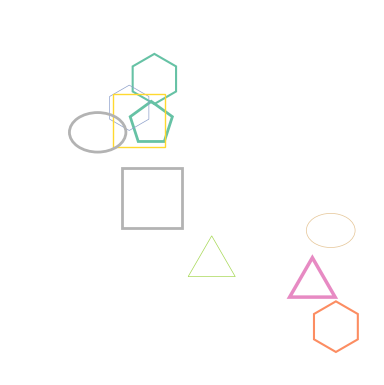[{"shape": "hexagon", "thickness": 1.5, "radius": 0.33, "center": [0.401, 0.795]}, {"shape": "pentagon", "thickness": 2, "radius": 0.29, "center": [0.393, 0.679]}, {"shape": "hexagon", "thickness": 1.5, "radius": 0.33, "center": [0.872, 0.152]}, {"shape": "hexagon", "thickness": 0.5, "radius": 0.29, "center": [0.336, 0.72]}, {"shape": "triangle", "thickness": 2.5, "radius": 0.34, "center": [0.811, 0.262]}, {"shape": "triangle", "thickness": 0.5, "radius": 0.35, "center": [0.55, 0.317]}, {"shape": "square", "thickness": 1, "radius": 0.34, "center": [0.361, 0.687]}, {"shape": "oval", "thickness": 0.5, "radius": 0.32, "center": [0.859, 0.401]}, {"shape": "oval", "thickness": 2, "radius": 0.37, "center": [0.254, 0.656]}, {"shape": "square", "thickness": 2, "radius": 0.39, "center": [0.395, 0.485]}]